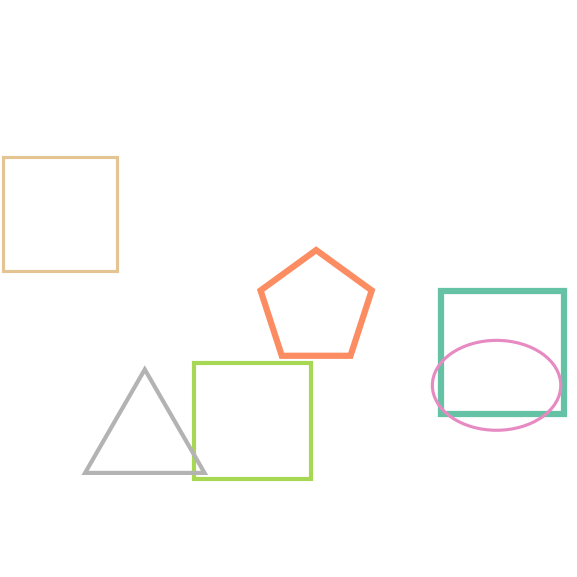[{"shape": "square", "thickness": 3, "radius": 0.53, "center": [0.87, 0.389]}, {"shape": "pentagon", "thickness": 3, "radius": 0.51, "center": [0.547, 0.465]}, {"shape": "oval", "thickness": 1.5, "radius": 0.56, "center": [0.86, 0.332]}, {"shape": "square", "thickness": 2, "radius": 0.5, "center": [0.437, 0.27]}, {"shape": "square", "thickness": 1.5, "radius": 0.49, "center": [0.104, 0.629]}, {"shape": "triangle", "thickness": 2, "radius": 0.6, "center": [0.251, 0.24]}]